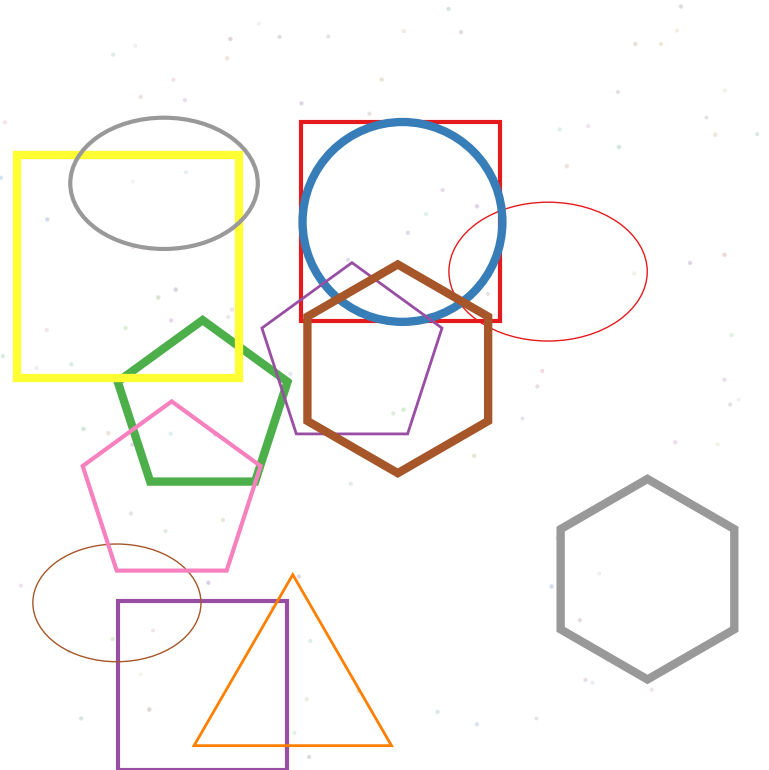[{"shape": "oval", "thickness": 0.5, "radius": 0.64, "center": [0.712, 0.647]}, {"shape": "square", "thickness": 1.5, "radius": 0.65, "center": [0.52, 0.712]}, {"shape": "circle", "thickness": 3, "radius": 0.65, "center": [0.523, 0.712]}, {"shape": "pentagon", "thickness": 3, "radius": 0.58, "center": [0.263, 0.468]}, {"shape": "pentagon", "thickness": 1, "radius": 0.61, "center": [0.457, 0.536]}, {"shape": "square", "thickness": 1.5, "radius": 0.55, "center": [0.263, 0.11]}, {"shape": "triangle", "thickness": 1, "radius": 0.74, "center": [0.38, 0.106]}, {"shape": "square", "thickness": 3, "radius": 0.72, "center": [0.166, 0.654]}, {"shape": "oval", "thickness": 0.5, "radius": 0.55, "center": [0.152, 0.217]}, {"shape": "hexagon", "thickness": 3, "radius": 0.68, "center": [0.517, 0.521]}, {"shape": "pentagon", "thickness": 1.5, "radius": 0.61, "center": [0.223, 0.357]}, {"shape": "oval", "thickness": 1.5, "radius": 0.61, "center": [0.213, 0.762]}, {"shape": "hexagon", "thickness": 3, "radius": 0.65, "center": [0.841, 0.248]}]